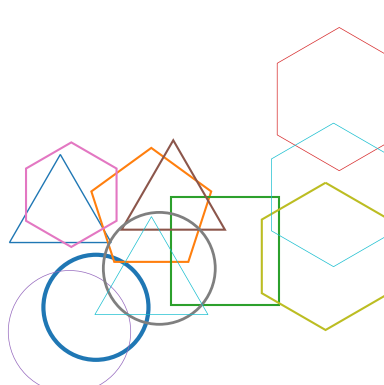[{"shape": "circle", "thickness": 3, "radius": 0.68, "center": [0.249, 0.202]}, {"shape": "triangle", "thickness": 1, "radius": 0.76, "center": [0.157, 0.446]}, {"shape": "pentagon", "thickness": 1.5, "radius": 0.82, "center": [0.393, 0.452]}, {"shape": "square", "thickness": 1.5, "radius": 0.7, "center": [0.585, 0.348]}, {"shape": "hexagon", "thickness": 0.5, "radius": 0.93, "center": [0.881, 0.743]}, {"shape": "circle", "thickness": 0.5, "radius": 0.79, "center": [0.18, 0.138]}, {"shape": "triangle", "thickness": 1.5, "radius": 0.77, "center": [0.45, 0.481]}, {"shape": "hexagon", "thickness": 1.5, "radius": 0.68, "center": [0.185, 0.494]}, {"shape": "circle", "thickness": 2, "radius": 0.73, "center": [0.414, 0.303]}, {"shape": "hexagon", "thickness": 1.5, "radius": 0.96, "center": [0.846, 0.334]}, {"shape": "hexagon", "thickness": 0.5, "radius": 0.93, "center": [0.866, 0.494]}, {"shape": "triangle", "thickness": 0.5, "radius": 0.85, "center": [0.393, 0.268]}]